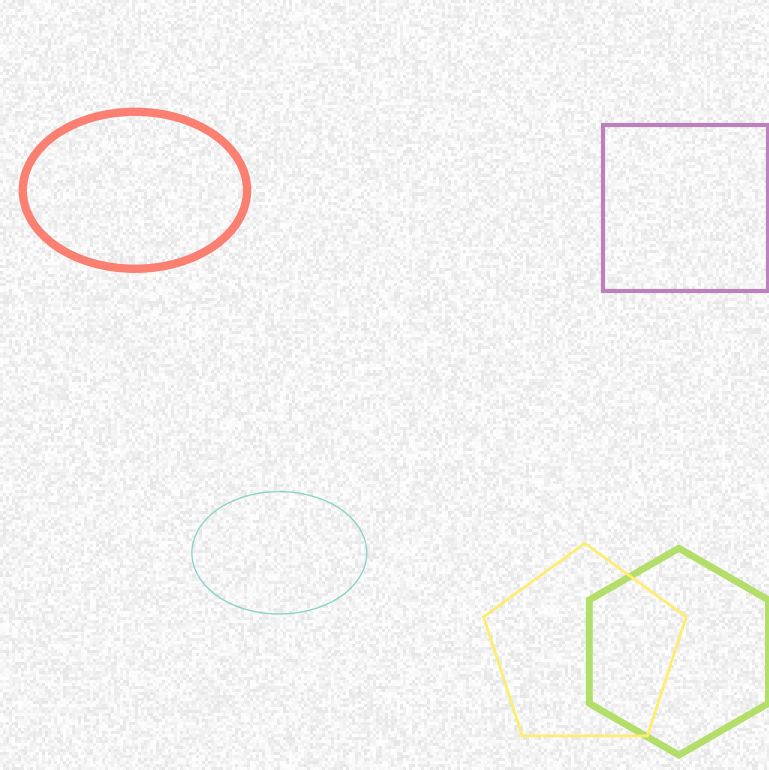[{"shape": "oval", "thickness": 0.5, "radius": 0.57, "center": [0.363, 0.282]}, {"shape": "oval", "thickness": 3, "radius": 0.73, "center": [0.175, 0.753]}, {"shape": "hexagon", "thickness": 2.5, "radius": 0.67, "center": [0.882, 0.154]}, {"shape": "square", "thickness": 1.5, "radius": 0.54, "center": [0.891, 0.73]}, {"shape": "pentagon", "thickness": 1, "radius": 0.69, "center": [0.76, 0.156]}]